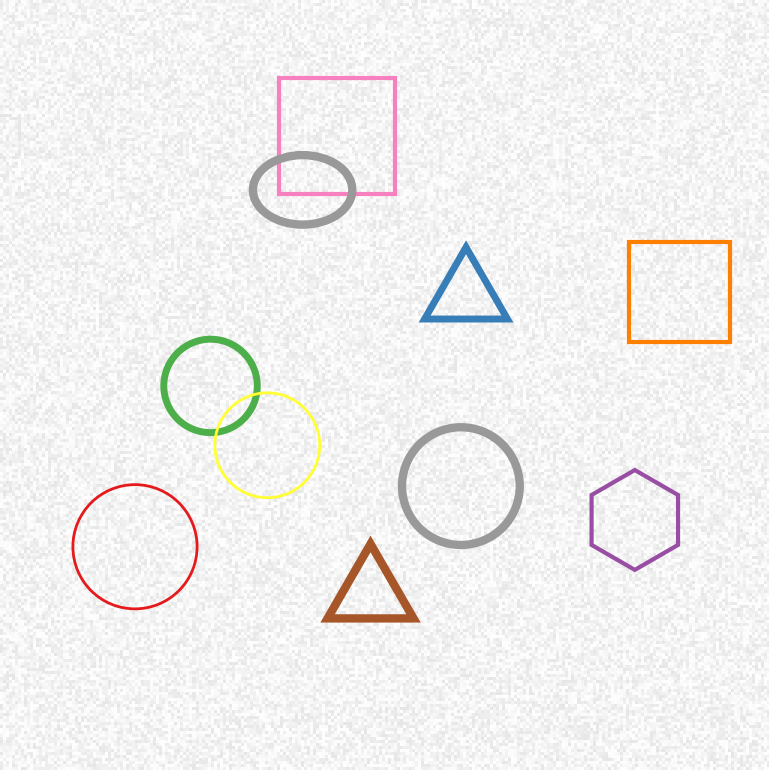[{"shape": "circle", "thickness": 1, "radius": 0.4, "center": [0.175, 0.29]}, {"shape": "triangle", "thickness": 2.5, "radius": 0.31, "center": [0.605, 0.617]}, {"shape": "circle", "thickness": 2.5, "radius": 0.3, "center": [0.273, 0.499]}, {"shape": "hexagon", "thickness": 1.5, "radius": 0.32, "center": [0.824, 0.325]}, {"shape": "square", "thickness": 1.5, "radius": 0.33, "center": [0.882, 0.62]}, {"shape": "circle", "thickness": 1, "radius": 0.34, "center": [0.347, 0.422]}, {"shape": "triangle", "thickness": 3, "radius": 0.32, "center": [0.481, 0.229]}, {"shape": "square", "thickness": 1.5, "radius": 0.38, "center": [0.437, 0.824]}, {"shape": "oval", "thickness": 3, "radius": 0.32, "center": [0.393, 0.753]}, {"shape": "circle", "thickness": 3, "radius": 0.38, "center": [0.599, 0.369]}]